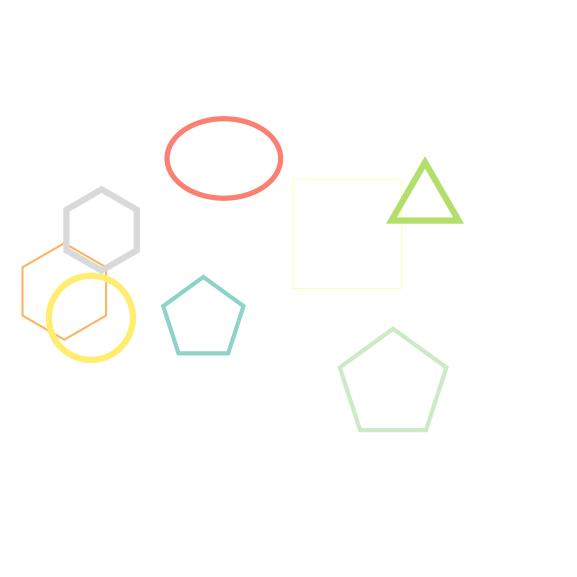[{"shape": "pentagon", "thickness": 2, "radius": 0.37, "center": [0.352, 0.446]}, {"shape": "square", "thickness": 0.5, "radius": 0.47, "center": [0.6, 0.595]}, {"shape": "oval", "thickness": 2.5, "radius": 0.49, "center": [0.388, 0.725]}, {"shape": "hexagon", "thickness": 1, "radius": 0.42, "center": [0.111, 0.494]}, {"shape": "triangle", "thickness": 3, "radius": 0.34, "center": [0.736, 0.651]}, {"shape": "hexagon", "thickness": 3, "radius": 0.35, "center": [0.176, 0.601]}, {"shape": "pentagon", "thickness": 2, "radius": 0.49, "center": [0.681, 0.333]}, {"shape": "circle", "thickness": 3, "radius": 0.36, "center": [0.157, 0.449]}]